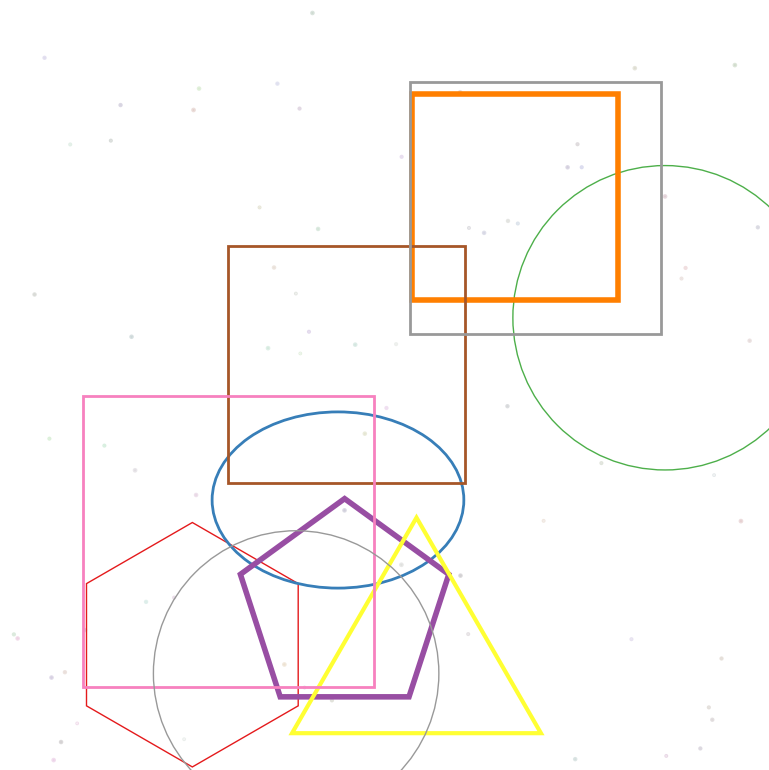[{"shape": "hexagon", "thickness": 0.5, "radius": 0.79, "center": [0.25, 0.163]}, {"shape": "oval", "thickness": 1, "radius": 0.82, "center": [0.439, 0.351]}, {"shape": "circle", "thickness": 0.5, "radius": 0.99, "center": [0.864, 0.587]}, {"shape": "pentagon", "thickness": 2, "radius": 0.71, "center": [0.448, 0.21]}, {"shape": "square", "thickness": 2, "radius": 0.67, "center": [0.669, 0.744]}, {"shape": "triangle", "thickness": 1.5, "radius": 0.93, "center": [0.541, 0.141]}, {"shape": "square", "thickness": 1, "radius": 0.77, "center": [0.45, 0.526]}, {"shape": "square", "thickness": 1, "radius": 0.94, "center": [0.297, 0.296]}, {"shape": "circle", "thickness": 0.5, "radius": 0.93, "center": [0.385, 0.125]}, {"shape": "square", "thickness": 1, "radius": 0.82, "center": [0.695, 0.73]}]